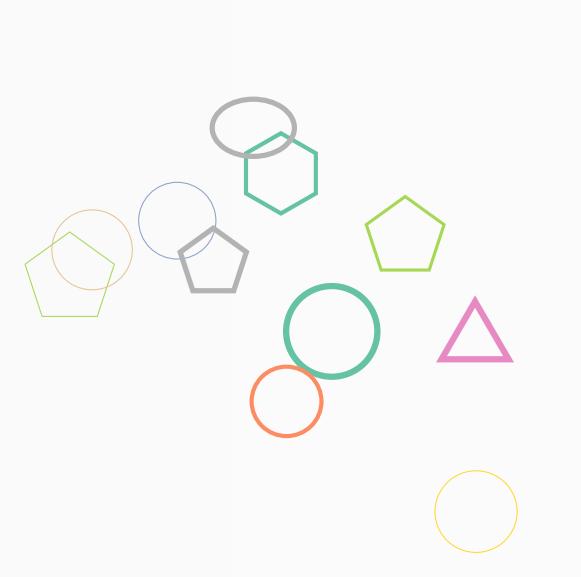[{"shape": "circle", "thickness": 3, "radius": 0.39, "center": [0.571, 0.425]}, {"shape": "hexagon", "thickness": 2, "radius": 0.35, "center": [0.483, 0.699]}, {"shape": "circle", "thickness": 2, "radius": 0.3, "center": [0.493, 0.304]}, {"shape": "circle", "thickness": 0.5, "radius": 0.33, "center": [0.305, 0.617]}, {"shape": "triangle", "thickness": 3, "radius": 0.33, "center": [0.817, 0.41]}, {"shape": "pentagon", "thickness": 0.5, "radius": 0.4, "center": [0.12, 0.517]}, {"shape": "pentagon", "thickness": 1.5, "radius": 0.35, "center": [0.697, 0.588]}, {"shape": "circle", "thickness": 0.5, "radius": 0.35, "center": [0.819, 0.113]}, {"shape": "circle", "thickness": 0.5, "radius": 0.35, "center": [0.158, 0.567]}, {"shape": "pentagon", "thickness": 2.5, "radius": 0.3, "center": [0.367, 0.544]}, {"shape": "oval", "thickness": 2.5, "radius": 0.35, "center": [0.436, 0.778]}]